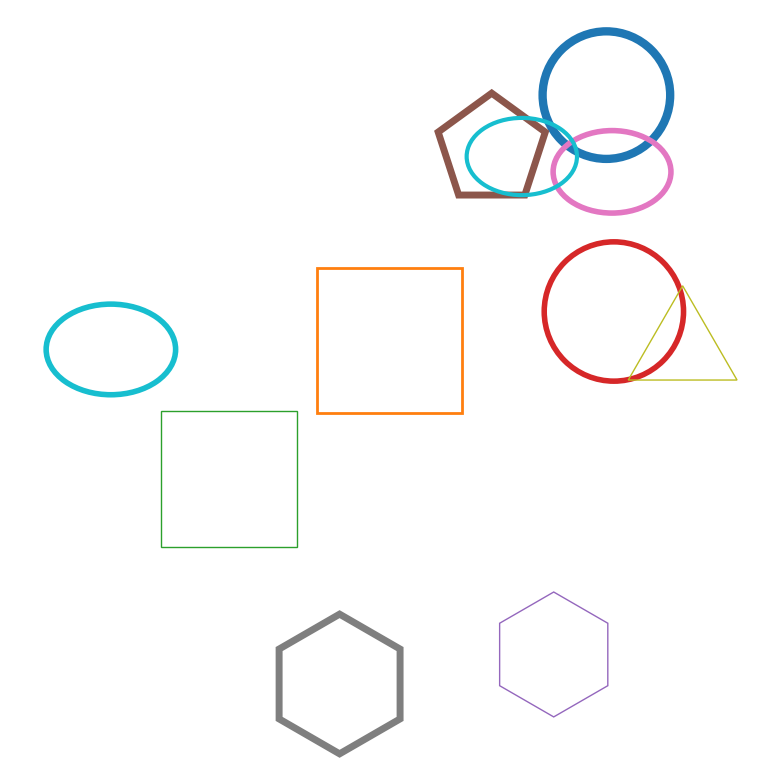[{"shape": "circle", "thickness": 3, "radius": 0.41, "center": [0.788, 0.876]}, {"shape": "square", "thickness": 1, "radius": 0.47, "center": [0.506, 0.557]}, {"shape": "square", "thickness": 0.5, "radius": 0.44, "center": [0.297, 0.378]}, {"shape": "circle", "thickness": 2, "radius": 0.45, "center": [0.797, 0.595]}, {"shape": "hexagon", "thickness": 0.5, "radius": 0.41, "center": [0.719, 0.15]}, {"shape": "pentagon", "thickness": 2.5, "radius": 0.37, "center": [0.639, 0.806]}, {"shape": "oval", "thickness": 2, "radius": 0.38, "center": [0.795, 0.777]}, {"shape": "hexagon", "thickness": 2.5, "radius": 0.45, "center": [0.441, 0.112]}, {"shape": "triangle", "thickness": 0.5, "radius": 0.41, "center": [0.887, 0.547]}, {"shape": "oval", "thickness": 2, "radius": 0.42, "center": [0.144, 0.546]}, {"shape": "oval", "thickness": 1.5, "radius": 0.36, "center": [0.678, 0.797]}]